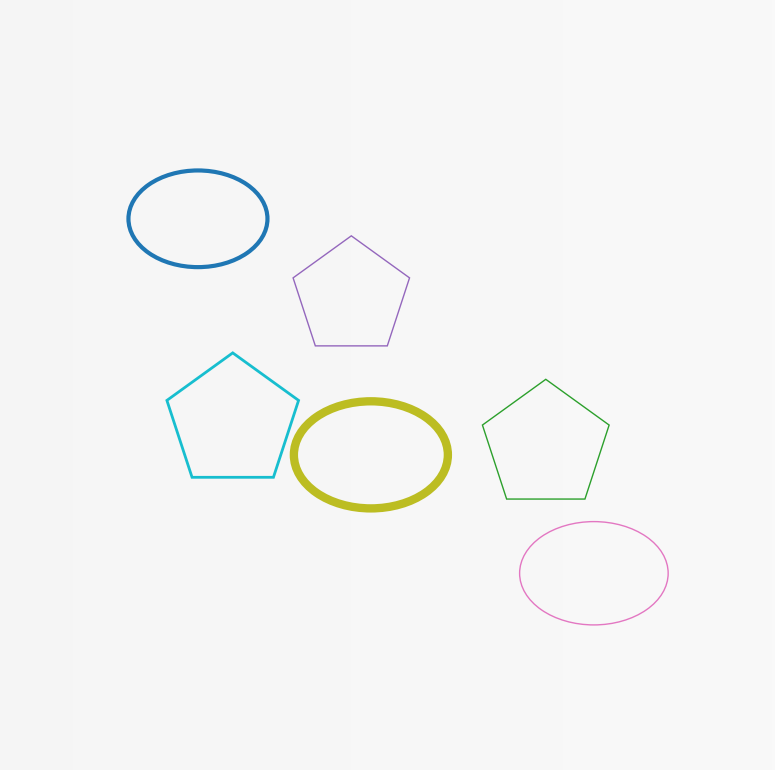[{"shape": "oval", "thickness": 1.5, "radius": 0.45, "center": [0.255, 0.716]}, {"shape": "pentagon", "thickness": 0.5, "radius": 0.43, "center": [0.704, 0.421]}, {"shape": "pentagon", "thickness": 0.5, "radius": 0.39, "center": [0.453, 0.615]}, {"shape": "oval", "thickness": 0.5, "radius": 0.48, "center": [0.766, 0.256]}, {"shape": "oval", "thickness": 3, "radius": 0.5, "center": [0.479, 0.409]}, {"shape": "pentagon", "thickness": 1, "radius": 0.45, "center": [0.3, 0.452]}]